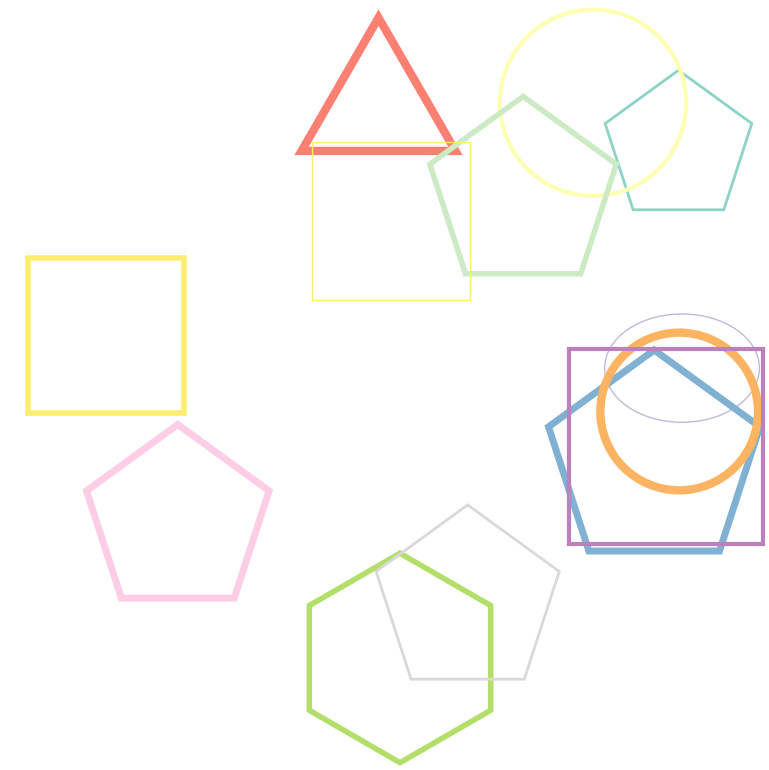[{"shape": "pentagon", "thickness": 1, "radius": 0.5, "center": [0.881, 0.809]}, {"shape": "circle", "thickness": 1.5, "radius": 0.6, "center": [0.77, 0.866]}, {"shape": "oval", "thickness": 0.5, "radius": 0.5, "center": [0.886, 0.522]}, {"shape": "triangle", "thickness": 3, "radius": 0.58, "center": [0.492, 0.862]}, {"shape": "pentagon", "thickness": 2.5, "radius": 0.72, "center": [0.85, 0.401]}, {"shape": "circle", "thickness": 3, "radius": 0.51, "center": [0.882, 0.466]}, {"shape": "hexagon", "thickness": 2, "radius": 0.68, "center": [0.519, 0.146]}, {"shape": "pentagon", "thickness": 2.5, "radius": 0.62, "center": [0.231, 0.324]}, {"shape": "pentagon", "thickness": 1, "radius": 0.63, "center": [0.607, 0.219]}, {"shape": "square", "thickness": 1.5, "radius": 0.63, "center": [0.865, 0.42]}, {"shape": "pentagon", "thickness": 2, "radius": 0.64, "center": [0.679, 0.747]}, {"shape": "square", "thickness": 2, "radius": 0.5, "center": [0.138, 0.564]}, {"shape": "square", "thickness": 0.5, "radius": 0.51, "center": [0.507, 0.713]}]